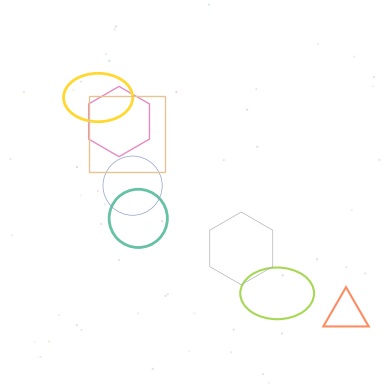[{"shape": "circle", "thickness": 2, "radius": 0.38, "center": [0.359, 0.433]}, {"shape": "triangle", "thickness": 1.5, "radius": 0.34, "center": [0.899, 0.186]}, {"shape": "circle", "thickness": 0.5, "radius": 0.38, "center": [0.344, 0.518]}, {"shape": "hexagon", "thickness": 1, "radius": 0.46, "center": [0.309, 0.684]}, {"shape": "oval", "thickness": 1.5, "radius": 0.48, "center": [0.72, 0.238]}, {"shape": "oval", "thickness": 2, "radius": 0.45, "center": [0.255, 0.747]}, {"shape": "square", "thickness": 1, "radius": 0.5, "center": [0.33, 0.651]}, {"shape": "hexagon", "thickness": 0.5, "radius": 0.47, "center": [0.627, 0.355]}]